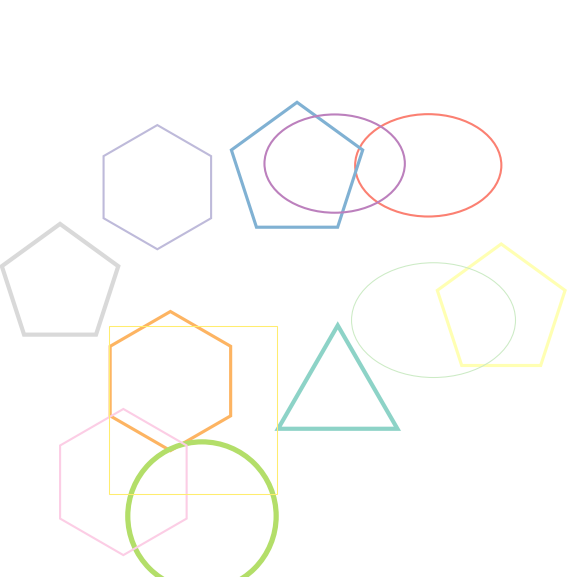[{"shape": "triangle", "thickness": 2, "radius": 0.6, "center": [0.585, 0.316]}, {"shape": "pentagon", "thickness": 1.5, "radius": 0.58, "center": [0.868, 0.46]}, {"shape": "hexagon", "thickness": 1, "radius": 0.54, "center": [0.272, 0.675]}, {"shape": "oval", "thickness": 1, "radius": 0.63, "center": [0.742, 0.713]}, {"shape": "pentagon", "thickness": 1.5, "radius": 0.6, "center": [0.514, 0.702]}, {"shape": "hexagon", "thickness": 1.5, "radius": 0.6, "center": [0.295, 0.339]}, {"shape": "circle", "thickness": 2.5, "radius": 0.64, "center": [0.35, 0.106]}, {"shape": "hexagon", "thickness": 1, "radius": 0.63, "center": [0.214, 0.164]}, {"shape": "pentagon", "thickness": 2, "radius": 0.53, "center": [0.104, 0.505]}, {"shape": "oval", "thickness": 1, "radius": 0.61, "center": [0.579, 0.716]}, {"shape": "oval", "thickness": 0.5, "radius": 0.71, "center": [0.751, 0.445]}, {"shape": "square", "thickness": 0.5, "radius": 0.73, "center": [0.335, 0.29]}]